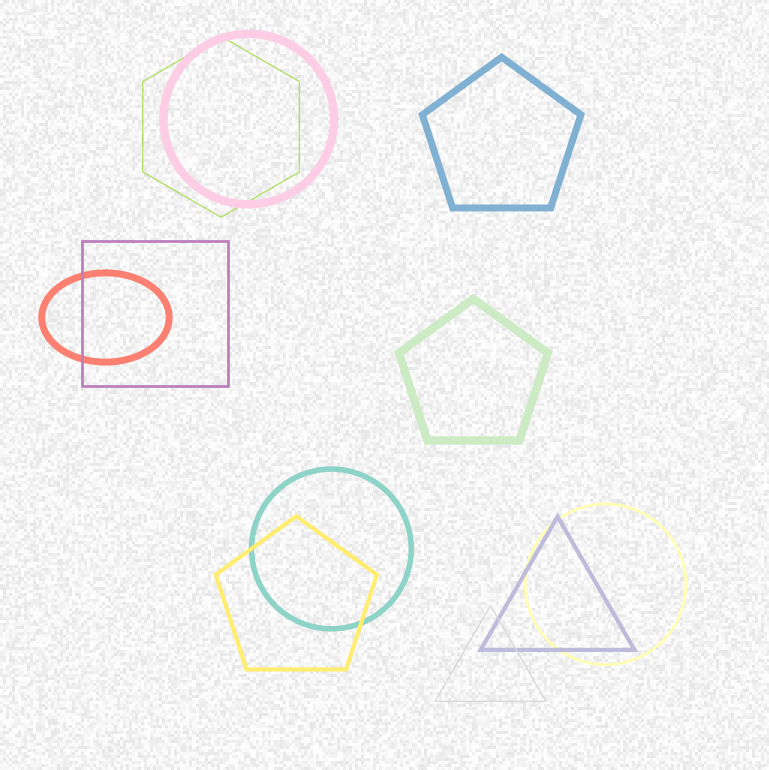[{"shape": "circle", "thickness": 2, "radius": 0.52, "center": [0.43, 0.287]}, {"shape": "circle", "thickness": 1, "radius": 0.52, "center": [0.786, 0.241]}, {"shape": "triangle", "thickness": 1.5, "radius": 0.58, "center": [0.724, 0.214]}, {"shape": "oval", "thickness": 2.5, "radius": 0.41, "center": [0.137, 0.588]}, {"shape": "pentagon", "thickness": 2.5, "radius": 0.54, "center": [0.651, 0.818]}, {"shape": "hexagon", "thickness": 0.5, "radius": 0.59, "center": [0.287, 0.835]}, {"shape": "circle", "thickness": 3, "radius": 0.55, "center": [0.323, 0.845]}, {"shape": "triangle", "thickness": 0.5, "radius": 0.42, "center": [0.637, 0.131]}, {"shape": "square", "thickness": 1, "radius": 0.47, "center": [0.201, 0.593]}, {"shape": "pentagon", "thickness": 3, "radius": 0.51, "center": [0.615, 0.51]}, {"shape": "pentagon", "thickness": 1.5, "radius": 0.55, "center": [0.385, 0.22]}]